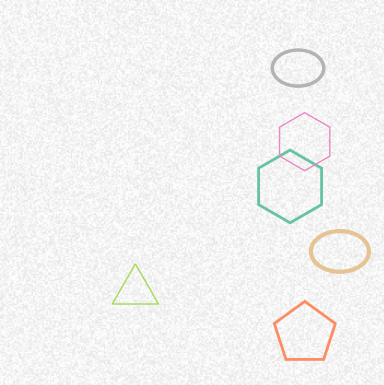[{"shape": "hexagon", "thickness": 2, "radius": 0.47, "center": [0.753, 0.516]}, {"shape": "pentagon", "thickness": 2, "radius": 0.42, "center": [0.792, 0.134]}, {"shape": "hexagon", "thickness": 1, "radius": 0.38, "center": [0.791, 0.632]}, {"shape": "triangle", "thickness": 1, "radius": 0.35, "center": [0.352, 0.245]}, {"shape": "oval", "thickness": 3, "radius": 0.38, "center": [0.883, 0.347]}, {"shape": "oval", "thickness": 2.5, "radius": 0.33, "center": [0.774, 0.823]}]